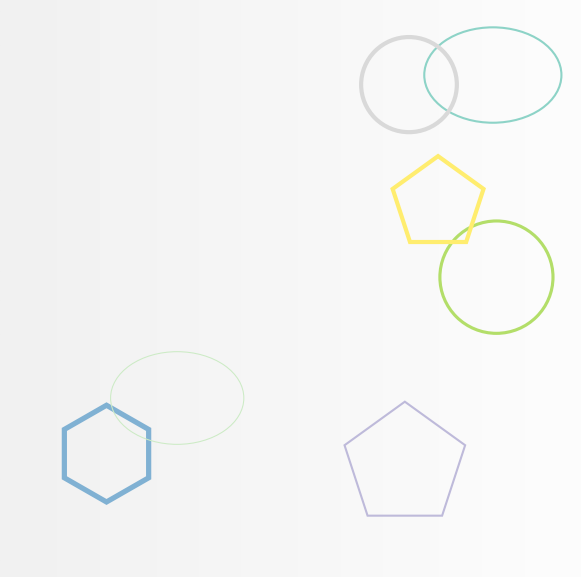[{"shape": "oval", "thickness": 1, "radius": 0.59, "center": [0.848, 0.869]}, {"shape": "pentagon", "thickness": 1, "radius": 0.55, "center": [0.696, 0.194]}, {"shape": "hexagon", "thickness": 2.5, "radius": 0.42, "center": [0.183, 0.214]}, {"shape": "circle", "thickness": 1.5, "radius": 0.49, "center": [0.854, 0.519]}, {"shape": "circle", "thickness": 2, "radius": 0.41, "center": [0.704, 0.853]}, {"shape": "oval", "thickness": 0.5, "radius": 0.57, "center": [0.305, 0.31]}, {"shape": "pentagon", "thickness": 2, "radius": 0.41, "center": [0.754, 0.647]}]